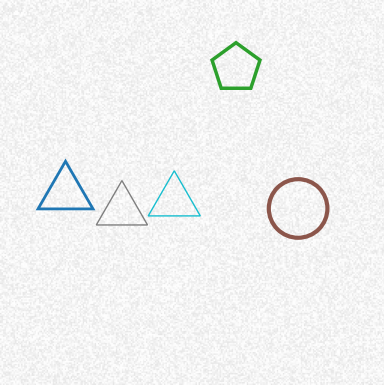[{"shape": "triangle", "thickness": 2, "radius": 0.41, "center": [0.17, 0.499]}, {"shape": "pentagon", "thickness": 2.5, "radius": 0.33, "center": [0.613, 0.824]}, {"shape": "circle", "thickness": 3, "radius": 0.38, "center": [0.774, 0.459]}, {"shape": "triangle", "thickness": 1, "radius": 0.38, "center": [0.317, 0.454]}, {"shape": "triangle", "thickness": 1, "radius": 0.39, "center": [0.453, 0.478]}]